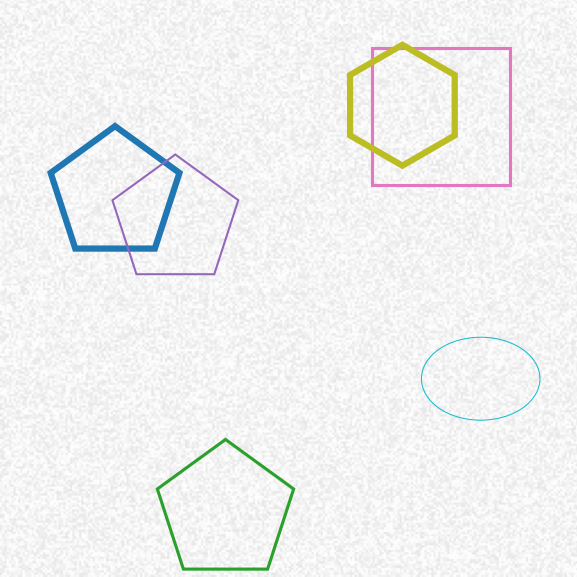[{"shape": "pentagon", "thickness": 3, "radius": 0.59, "center": [0.199, 0.664]}, {"shape": "pentagon", "thickness": 1.5, "radius": 0.62, "center": [0.39, 0.114]}, {"shape": "pentagon", "thickness": 1, "radius": 0.57, "center": [0.304, 0.617]}, {"shape": "square", "thickness": 1.5, "radius": 0.59, "center": [0.764, 0.798]}, {"shape": "hexagon", "thickness": 3, "radius": 0.52, "center": [0.697, 0.817]}, {"shape": "oval", "thickness": 0.5, "radius": 0.51, "center": [0.832, 0.343]}]